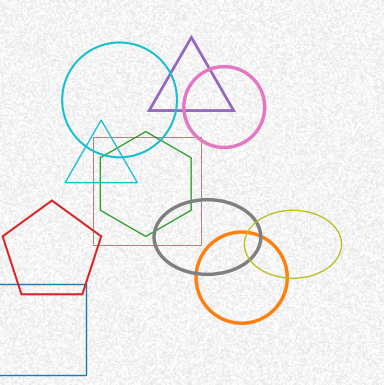[{"shape": "square", "thickness": 1, "radius": 0.59, "center": [0.105, 0.145]}, {"shape": "circle", "thickness": 2.5, "radius": 0.59, "center": [0.628, 0.279]}, {"shape": "hexagon", "thickness": 1, "radius": 0.68, "center": [0.379, 0.522]}, {"shape": "pentagon", "thickness": 1.5, "radius": 0.67, "center": [0.135, 0.345]}, {"shape": "triangle", "thickness": 2, "radius": 0.63, "center": [0.497, 0.776]}, {"shape": "square", "thickness": 0.5, "radius": 0.7, "center": [0.383, 0.503]}, {"shape": "circle", "thickness": 2.5, "radius": 0.53, "center": [0.583, 0.722]}, {"shape": "oval", "thickness": 2.5, "radius": 0.69, "center": [0.539, 0.384]}, {"shape": "oval", "thickness": 1, "radius": 0.63, "center": [0.761, 0.366]}, {"shape": "circle", "thickness": 1.5, "radius": 0.75, "center": [0.311, 0.74]}, {"shape": "triangle", "thickness": 1, "radius": 0.54, "center": [0.263, 0.58]}]